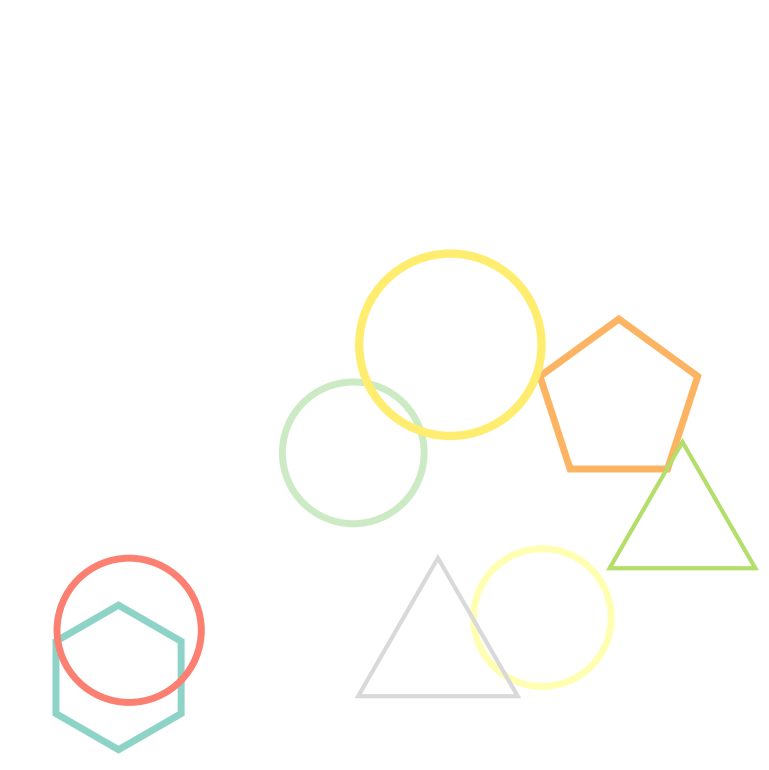[{"shape": "hexagon", "thickness": 2.5, "radius": 0.47, "center": [0.154, 0.12]}, {"shape": "circle", "thickness": 2.5, "radius": 0.45, "center": [0.704, 0.198]}, {"shape": "circle", "thickness": 2.5, "radius": 0.47, "center": [0.168, 0.181]}, {"shape": "pentagon", "thickness": 2.5, "radius": 0.54, "center": [0.804, 0.478]}, {"shape": "triangle", "thickness": 1.5, "radius": 0.55, "center": [0.886, 0.317]}, {"shape": "triangle", "thickness": 1.5, "radius": 0.6, "center": [0.569, 0.156]}, {"shape": "circle", "thickness": 2.5, "radius": 0.46, "center": [0.459, 0.412]}, {"shape": "circle", "thickness": 3, "radius": 0.59, "center": [0.585, 0.552]}]